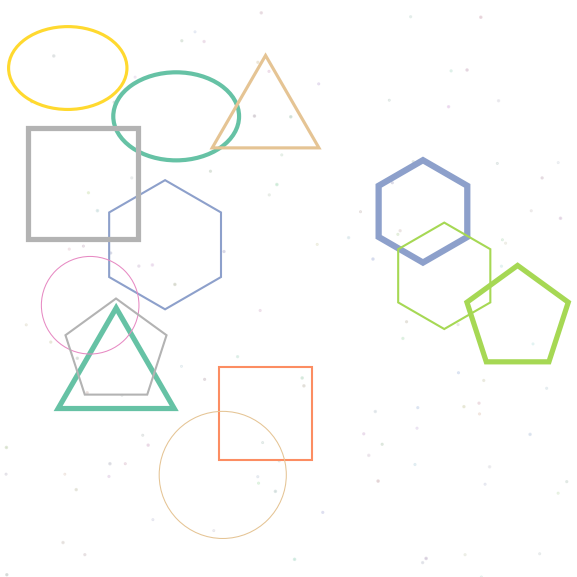[{"shape": "triangle", "thickness": 2.5, "radius": 0.58, "center": [0.201, 0.35]}, {"shape": "oval", "thickness": 2, "radius": 0.54, "center": [0.305, 0.798]}, {"shape": "square", "thickness": 1, "radius": 0.4, "center": [0.459, 0.283]}, {"shape": "hexagon", "thickness": 3, "radius": 0.44, "center": [0.732, 0.633]}, {"shape": "hexagon", "thickness": 1, "radius": 0.56, "center": [0.286, 0.575]}, {"shape": "circle", "thickness": 0.5, "radius": 0.42, "center": [0.156, 0.471]}, {"shape": "pentagon", "thickness": 2.5, "radius": 0.46, "center": [0.896, 0.447]}, {"shape": "hexagon", "thickness": 1, "radius": 0.46, "center": [0.769, 0.522]}, {"shape": "oval", "thickness": 1.5, "radius": 0.51, "center": [0.117, 0.881]}, {"shape": "triangle", "thickness": 1.5, "radius": 0.53, "center": [0.46, 0.796]}, {"shape": "circle", "thickness": 0.5, "radius": 0.55, "center": [0.386, 0.177]}, {"shape": "square", "thickness": 2.5, "radius": 0.48, "center": [0.144, 0.681]}, {"shape": "pentagon", "thickness": 1, "radius": 0.46, "center": [0.201, 0.39]}]